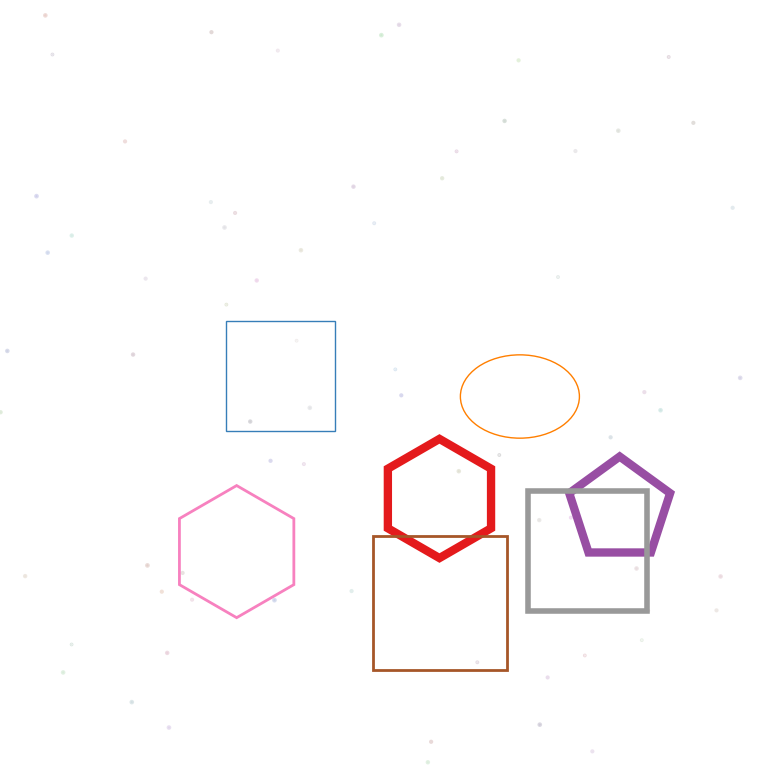[{"shape": "hexagon", "thickness": 3, "radius": 0.39, "center": [0.571, 0.353]}, {"shape": "square", "thickness": 0.5, "radius": 0.36, "center": [0.364, 0.512]}, {"shape": "pentagon", "thickness": 3, "radius": 0.34, "center": [0.805, 0.338]}, {"shape": "oval", "thickness": 0.5, "radius": 0.39, "center": [0.675, 0.485]}, {"shape": "square", "thickness": 1, "radius": 0.44, "center": [0.571, 0.217]}, {"shape": "hexagon", "thickness": 1, "radius": 0.43, "center": [0.307, 0.284]}, {"shape": "square", "thickness": 2, "radius": 0.39, "center": [0.763, 0.284]}]